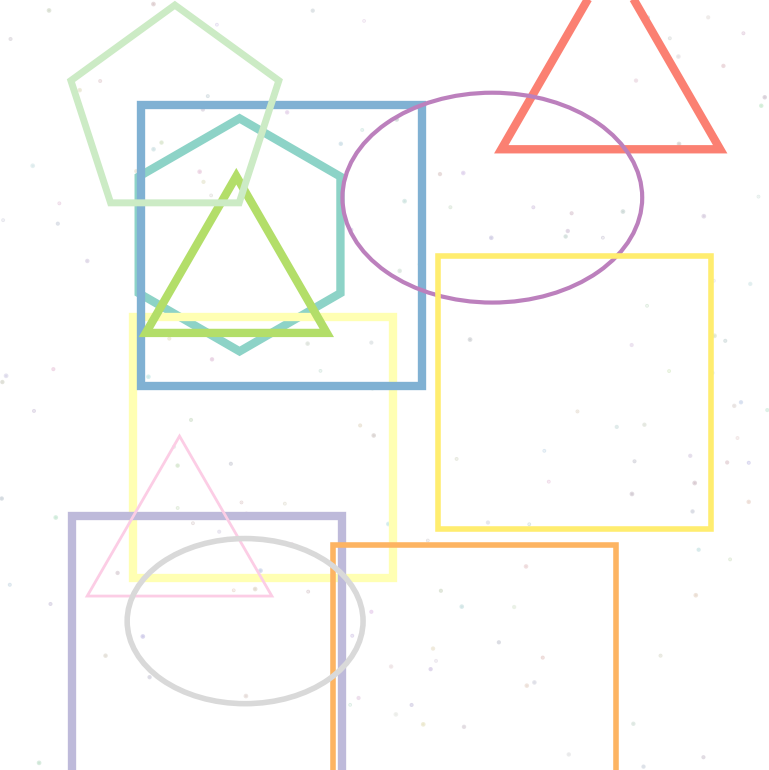[{"shape": "hexagon", "thickness": 3, "radius": 0.76, "center": [0.311, 0.695]}, {"shape": "square", "thickness": 3, "radius": 0.85, "center": [0.342, 0.419]}, {"shape": "square", "thickness": 3, "radius": 0.88, "center": [0.269, 0.155]}, {"shape": "triangle", "thickness": 3, "radius": 0.82, "center": [0.793, 0.888]}, {"shape": "square", "thickness": 3, "radius": 0.91, "center": [0.366, 0.681]}, {"shape": "square", "thickness": 2, "radius": 0.92, "center": [0.617, 0.108]}, {"shape": "triangle", "thickness": 3, "radius": 0.68, "center": [0.307, 0.635]}, {"shape": "triangle", "thickness": 1, "radius": 0.69, "center": [0.233, 0.295]}, {"shape": "oval", "thickness": 2, "radius": 0.77, "center": [0.318, 0.193]}, {"shape": "oval", "thickness": 1.5, "radius": 0.97, "center": [0.639, 0.743]}, {"shape": "pentagon", "thickness": 2.5, "radius": 0.71, "center": [0.227, 0.851]}, {"shape": "square", "thickness": 2, "radius": 0.89, "center": [0.746, 0.491]}]